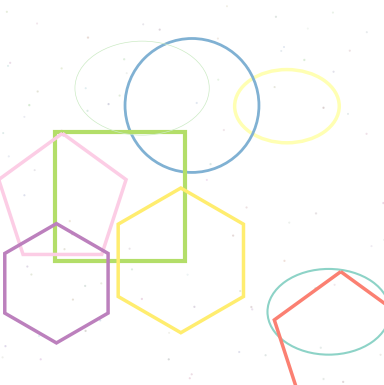[{"shape": "oval", "thickness": 1.5, "radius": 0.8, "center": [0.854, 0.19]}, {"shape": "oval", "thickness": 2.5, "radius": 0.68, "center": [0.745, 0.724]}, {"shape": "pentagon", "thickness": 2.5, "radius": 0.91, "center": [0.885, 0.113]}, {"shape": "circle", "thickness": 2, "radius": 0.87, "center": [0.499, 0.726]}, {"shape": "square", "thickness": 3, "radius": 0.84, "center": [0.311, 0.489]}, {"shape": "pentagon", "thickness": 2.5, "radius": 0.87, "center": [0.162, 0.48]}, {"shape": "hexagon", "thickness": 2.5, "radius": 0.77, "center": [0.147, 0.264]}, {"shape": "oval", "thickness": 0.5, "radius": 0.87, "center": [0.369, 0.771]}, {"shape": "hexagon", "thickness": 2.5, "radius": 0.94, "center": [0.47, 0.324]}]